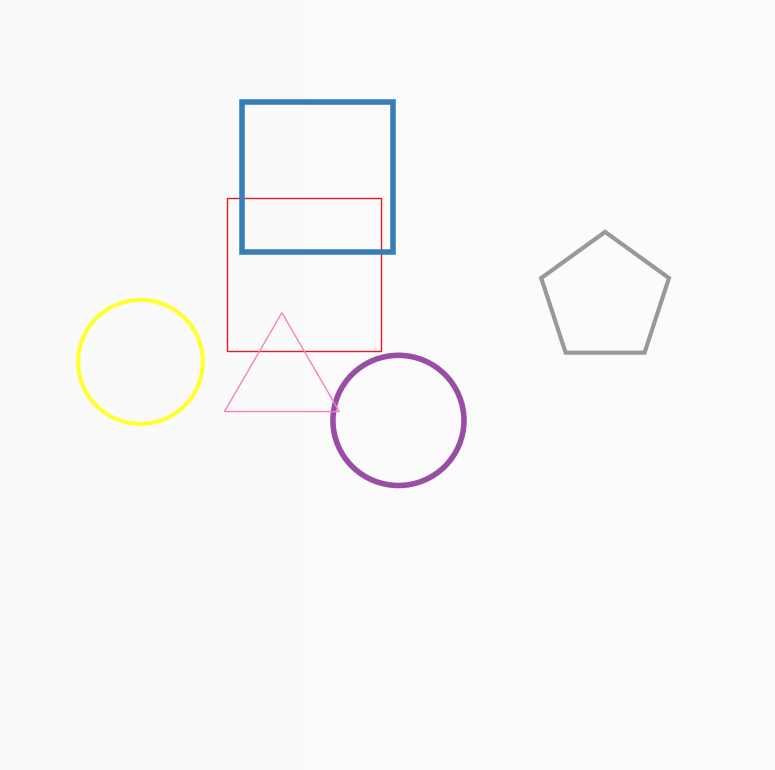[{"shape": "square", "thickness": 0.5, "radius": 0.5, "center": [0.392, 0.643]}, {"shape": "square", "thickness": 2, "radius": 0.49, "center": [0.41, 0.77]}, {"shape": "circle", "thickness": 2, "radius": 0.42, "center": [0.514, 0.454]}, {"shape": "circle", "thickness": 1.5, "radius": 0.4, "center": [0.181, 0.53]}, {"shape": "triangle", "thickness": 0.5, "radius": 0.43, "center": [0.364, 0.508]}, {"shape": "pentagon", "thickness": 1.5, "radius": 0.43, "center": [0.781, 0.612]}]